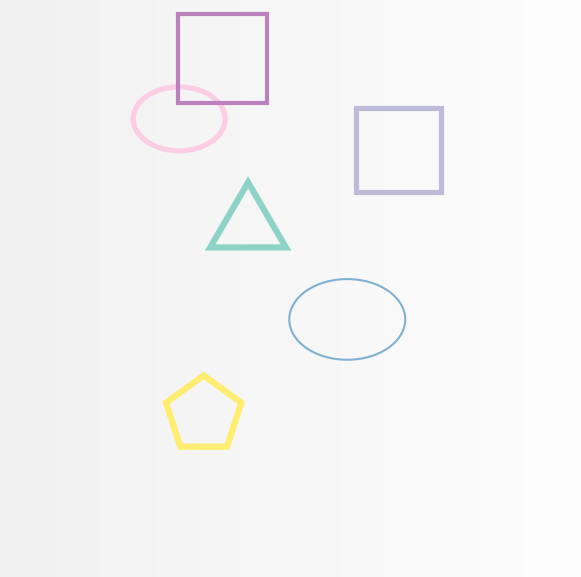[{"shape": "triangle", "thickness": 3, "radius": 0.38, "center": [0.427, 0.608]}, {"shape": "square", "thickness": 2.5, "radius": 0.37, "center": [0.685, 0.74]}, {"shape": "oval", "thickness": 1, "radius": 0.5, "center": [0.597, 0.446]}, {"shape": "oval", "thickness": 2.5, "radius": 0.4, "center": [0.308, 0.793]}, {"shape": "square", "thickness": 2, "radius": 0.38, "center": [0.383, 0.898]}, {"shape": "pentagon", "thickness": 3, "radius": 0.34, "center": [0.35, 0.281]}]